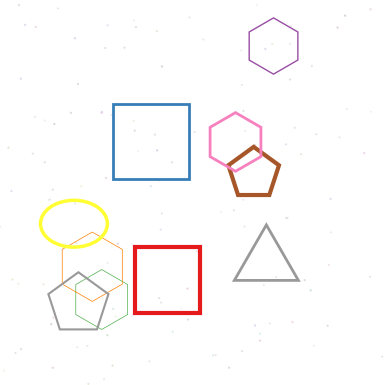[{"shape": "square", "thickness": 3, "radius": 0.43, "center": [0.435, 0.273]}, {"shape": "square", "thickness": 2, "radius": 0.49, "center": [0.392, 0.632]}, {"shape": "hexagon", "thickness": 0.5, "radius": 0.39, "center": [0.264, 0.222]}, {"shape": "hexagon", "thickness": 1, "radius": 0.36, "center": [0.71, 0.88]}, {"shape": "hexagon", "thickness": 0.5, "radius": 0.45, "center": [0.24, 0.307]}, {"shape": "oval", "thickness": 2.5, "radius": 0.43, "center": [0.192, 0.419]}, {"shape": "pentagon", "thickness": 3, "radius": 0.35, "center": [0.659, 0.549]}, {"shape": "hexagon", "thickness": 2, "radius": 0.38, "center": [0.612, 0.631]}, {"shape": "triangle", "thickness": 2, "radius": 0.48, "center": [0.692, 0.32]}, {"shape": "pentagon", "thickness": 1.5, "radius": 0.41, "center": [0.204, 0.211]}]